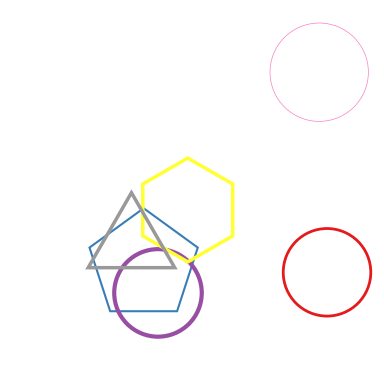[{"shape": "circle", "thickness": 2, "radius": 0.57, "center": [0.849, 0.293]}, {"shape": "pentagon", "thickness": 1.5, "radius": 0.74, "center": [0.373, 0.311]}, {"shape": "circle", "thickness": 3, "radius": 0.57, "center": [0.41, 0.239]}, {"shape": "hexagon", "thickness": 2.5, "radius": 0.67, "center": [0.488, 0.455]}, {"shape": "circle", "thickness": 0.5, "radius": 0.64, "center": [0.829, 0.812]}, {"shape": "triangle", "thickness": 2.5, "radius": 0.65, "center": [0.341, 0.37]}]